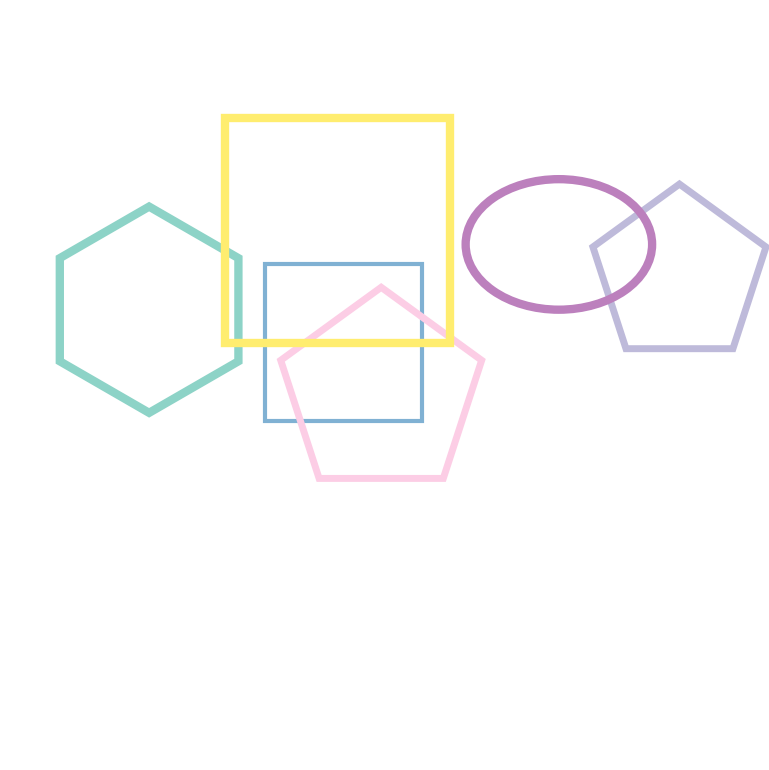[{"shape": "hexagon", "thickness": 3, "radius": 0.67, "center": [0.194, 0.598]}, {"shape": "pentagon", "thickness": 2.5, "radius": 0.59, "center": [0.882, 0.643]}, {"shape": "square", "thickness": 1.5, "radius": 0.51, "center": [0.446, 0.555]}, {"shape": "pentagon", "thickness": 2.5, "radius": 0.69, "center": [0.495, 0.49]}, {"shape": "oval", "thickness": 3, "radius": 0.61, "center": [0.726, 0.683]}, {"shape": "square", "thickness": 3, "radius": 0.73, "center": [0.438, 0.701]}]